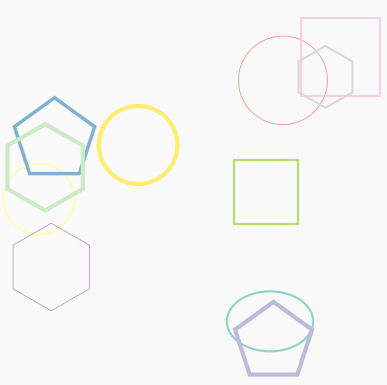[{"shape": "oval", "thickness": 1.5, "radius": 0.56, "center": [0.697, 0.165]}, {"shape": "circle", "thickness": 1.5, "radius": 0.46, "center": [0.1, 0.483]}, {"shape": "pentagon", "thickness": 3, "radius": 0.52, "center": [0.706, 0.111]}, {"shape": "circle", "thickness": 0.5, "radius": 0.57, "center": [0.73, 0.791]}, {"shape": "pentagon", "thickness": 2.5, "radius": 0.54, "center": [0.141, 0.637]}, {"shape": "square", "thickness": 1.5, "radius": 0.41, "center": [0.687, 0.501]}, {"shape": "square", "thickness": 1.5, "radius": 0.51, "center": [0.879, 0.852]}, {"shape": "hexagon", "thickness": 1.5, "radius": 0.4, "center": [0.84, 0.8]}, {"shape": "hexagon", "thickness": 0.5, "radius": 0.57, "center": [0.132, 0.307]}, {"shape": "hexagon", "thickness": 3, "radius": 0.56, "center": [0.117, 0.565]}, {"shape": "circle", "thickness": 3, "radius": 0.51, "center": [0.356, 0.623]}]